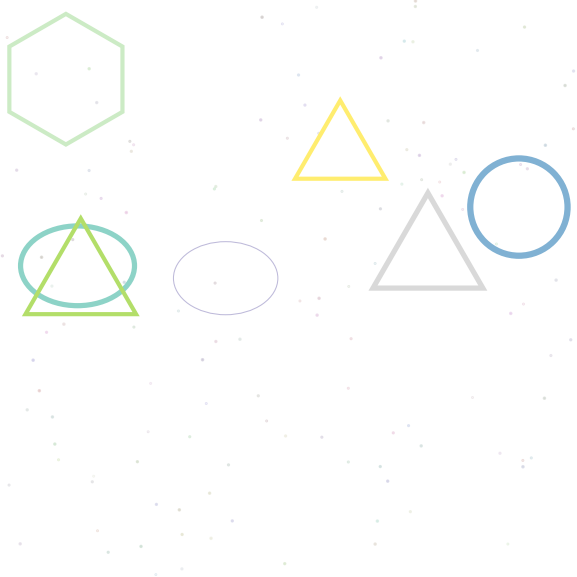[{"shape": "oval", "thickness": 2.5, "radius": 0.49, "center": [0.134, 0.539]}, {"shape": "oval", "thickness": 0.5, "radius": 0.45, "center": [0.391, 0.517]}, {"shape": "circle", "thickness": 3, "radius": 0.42, "center": [0.899, 0.641]}, {"shape": "triangle", "thickness": 2, "radius": 0.55, "center": [0.14, 0.51]}, {"shape": "triangle", "thickness": 2.5, "radius": 0.55, "center": [0.741, 0.555]}, {"shape": "hexagon", "thickness": 2, "radius": 0.57, "center": [0.114, 0.862]}, {"shape": "triangle", "thickness": 2, "radius": 0.45, "center": [0.589, 0.735]}]